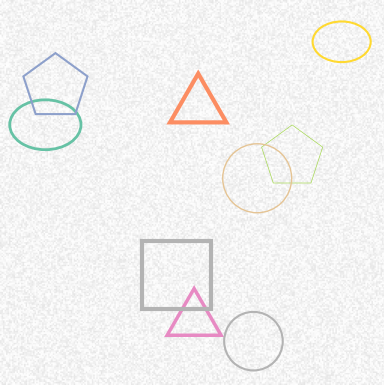[{"shape": "oval", "thickness": 2, "radius": 0.46, "center": [0.118, 0.676]}, {"shape": "triangle", "thickness": 3, "radius": 0.42, "center": [0.515, 0.724]}, {"shape": "pentagon", "thickness": 1.5, "radius": 0.44, "center": [0.144, 0.775]}, {"shape": "triangle", "thickness": 2.5, "radius": 0.4, "center": [0.504, 0.17]}, {"shape": "pentagon", "thickness": 0.5, "radius": 0.42, "center": [0.759, 0.592]}, {"shape": "oval", "thickness": 1.5, "radius": 0.38, "center": [0.887, 0.891]}, {"shape": "circle", "thickness": 1, "radius": 0.45, "center": [0.668, 0.537]}, {"shape": "square", "thickness": 3, "radius": 0.44, "center": [0.458, 0.285]}, {"shape": "circle", "thickness": 1.5, "radius": 0.38, "center": [0.658, 0.114]}]